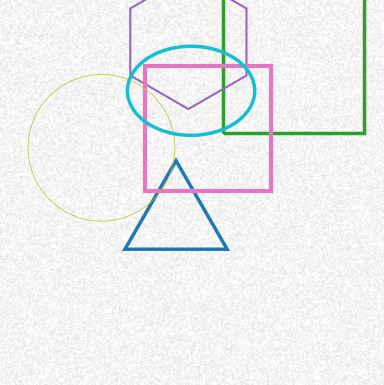[{"shape": "triangle", "thickness": 2.5, "radius": 0.77, "center": [0.457, 0.429]}, {"shape": "square", "thickness": 2.5, "radius": 0.92, "center": [0.763, 0.839]}, {"shape": "hexagon", "thickness": 1.5, "radius": 0.87, "center": [0.489, 0.891]}, {"shape": "square", "thickness": 3, "radius": 0.82, "center": [0.54, 0.667]}, {"shape": "circle", "thickness": 0.5, "radius": 0.95, "center": [0.264, 0.616]}, {"shape": "oval", "thickness": 2.5, "radius": 0.83, "center": [0.496, 0.764]}]